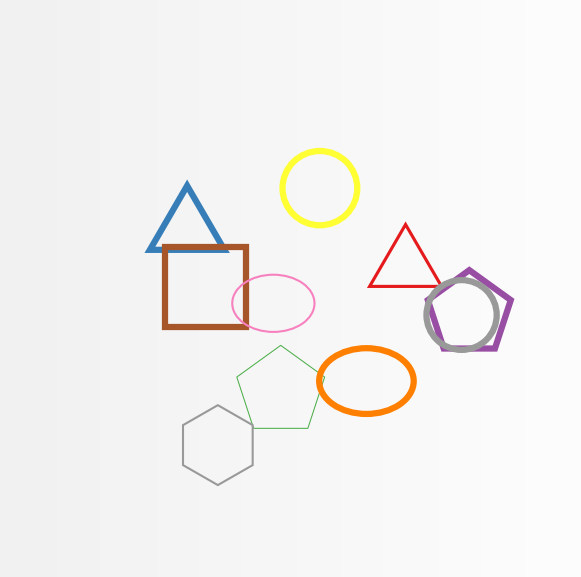[{"shape": "triangle", "thickness": 1.5, "radius": 0.36, "center": [0.698, 0.539]}, {"shape": "triangle", "thickness": 3, "radius": 0.37, "center": [0.322, 0.604]}, {"shape": "pentagon", "thickness": 0.5, "radius": 0.4, "center": [0.483, 0.322]}, {"shape": "pentagon", "thickness": 3, "radius": 0.38, "center": [0.807, 0.456]}, {"shape": "oval", "thickness": 3, "radius": 0.41, "center": [0.63, 0.339]}, {"shape": "circle", "thickness": 3, "radius": 0.32, "center": [0.55, 0.673]}, {"shape": "square", "thickness": 3, "radius": 0.34, "center": [0.354, 0.502]}, {"shape": "oval", "thickness": 1, "radius": 0.35, "center": [0.47, 0.474]}, {"shape": "circle", "thickness": 3, "radius": 0.3, "center": [0.794, 0.454]}, {"shape": "hexagon", "thickness": 1, "radius": 0.35, "center": [0.375, 0.228]}]